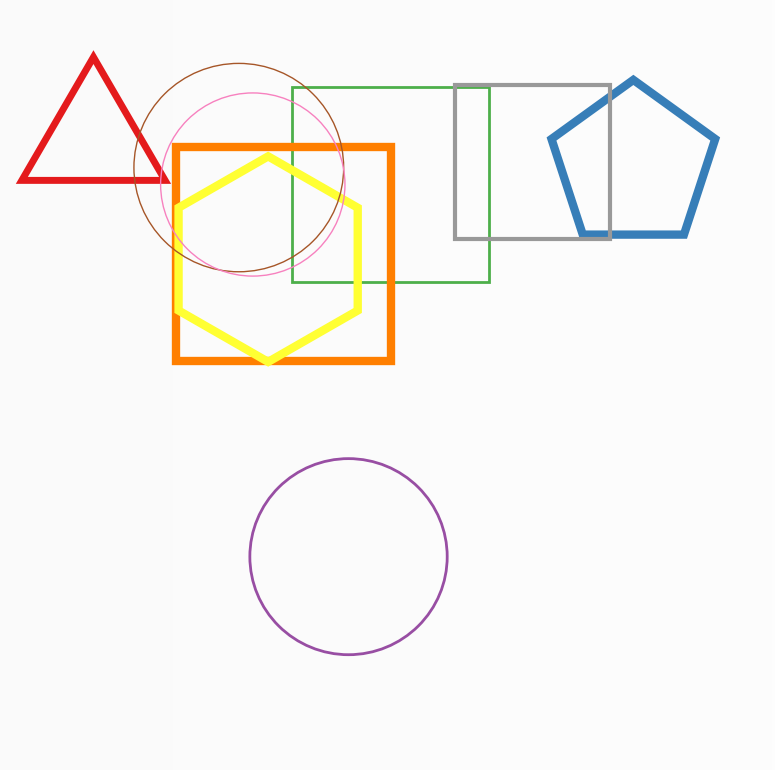[{"shape": "triangle", "thickness": 2.5, "radius": 0.53, "center": [0.121, 0.819]}, {"shape": "pentagon", "thickness": 3, "radius": 0.56, "center": [0.817, 0.785]}, {"shape": "square", "thickness": 1, "radius": 0.63, "center": [0.504, 0.76]}, {"shape": "circle", "thickness": 1, "radius": 0.64, "center": [0.45, 0.277]}, {"shape": "square", "thickness": 3, "radius": 0.69, "center": [0.366, 0.67]}, {"shape": "hexagon", "thickness": 3, "radius": 0.67, "center": [0.346, 0.663]}, {"shape": "circle", "thickness": 0.5, "radius": 0.68, "center": [0.308, 0.782]}, {"shape": "circle", "thickness": 0.5, "radius": 0.59, "center": [0.326, 0.76]}, {"shape": "square", "thickness": 1.5, "radius": 0.5, "center": [0.686, 0.789]}]